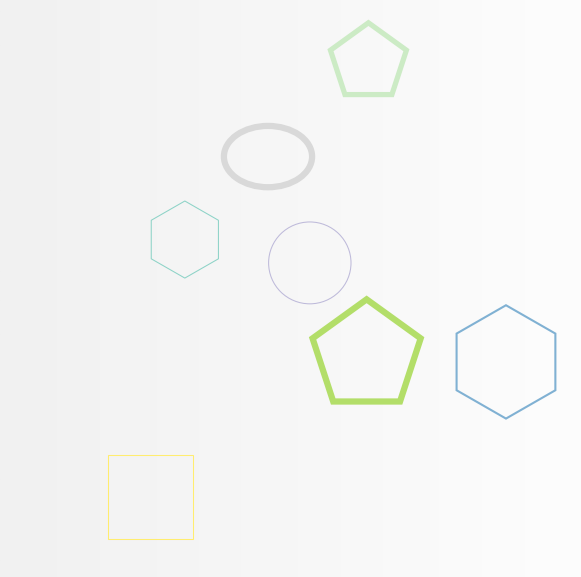[{"shape": "hexagon", "thickness": 0.5, "radius": 0.33, "center": [0.318, 0.584]}, {"shape": "circle", "thickness": 0.5, "radius": 0.35, "center": [0.533, 0.544]}, {"shape": "hexagon", "thickness": 1, "radius": 0.49, "center": [0.87, 0.372]}, {"shape": "pentagon", "thickness": 3, "radius": 0.49, "center": [0.631, 0.383]}, {"shape": "oval", "thickness": 3, "radius": 0.38, "center": [0.461, 0.728]}, {"shape": "pentagon", "thickness": 2.5, "radius": 0.34, "center": [0.634, 0.891]}, {"shape": "square", "thickness": 0.5, "radius": 0.36, "center": [0.259, 0.138]}]